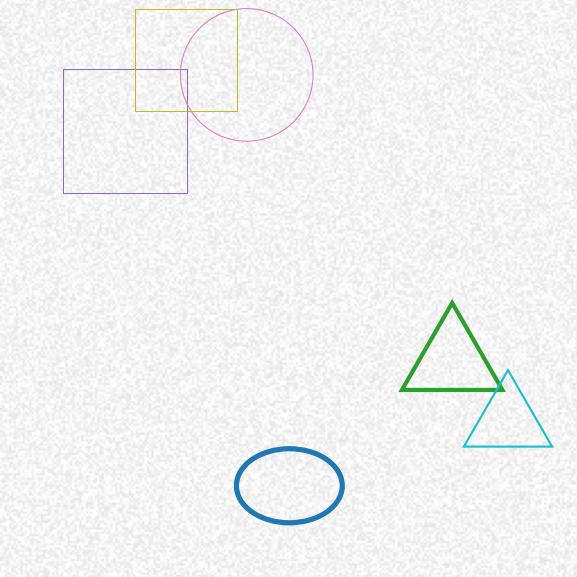[{"shape": "oval", "thickness": 2.5, "radius": 0.46, "center": [0.501, 0.158]}, {"shape": "triangle", "thickness": 2, "radius": 0.5, "center": [0.783, 0.374]}, {"shape": "square", "thickness": 0.5, "radius": 0.54, "center": [0.217, 0.772]}, {"shape": "circle", "thickness": 0.5, "radius": 0.57, "center": [0.427, 0.869]}, {"shape": "square", "thickness": 0.5, "radius": 0.44, "center": [0.322, 0.895]}, {"shape": "triangle", "thickness": 1, "radius": 0.44, "center": [0.88, 0.27]}]